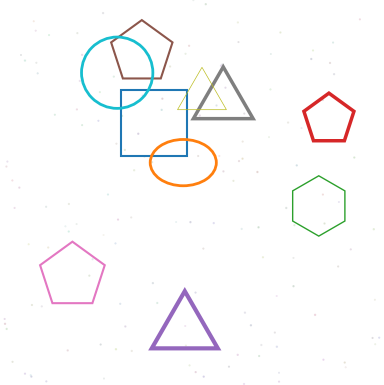[{"shape": "square", "thickness": 1.5, "radius": 0.43, "center": [0.4, 0.68]}, {"shape": "oval", "thickness": 2, "radius": 0.43, "center": [0.476, 0.578]}, {"shape": "hexagon", "thickness": 1, "radius": 0.39, "center": [0.828, 0.465]}, {"shape": "pentagon", "thickness": 2.5, "radius": 0.34, "center": [0.854, 0.69]}, {"shape": "triangle", "thickness": 3, "radius": 0.5, "center": [0.48, 0.145]}, {"shape": "pentagon", "thickness": 1.5, "radius": 0.42, "center": [0.368, 0.864]}, {"shape": "pentagon", "thickness": 1.5, "radius": 0.44, "center": [0.188, 0.284]}, {"shape": "triangle", "thickness": 2.5, "radius": 0.45, "center": [0.58, 0.737]}, {"shape": "triangle", "thickness": 0.5, "radius": 0.37, "center": [0.525, 0.752]}, {"shape": "circle", "thickness": 2, "radius": 0.46, "center": [0.304, 0.811]}]